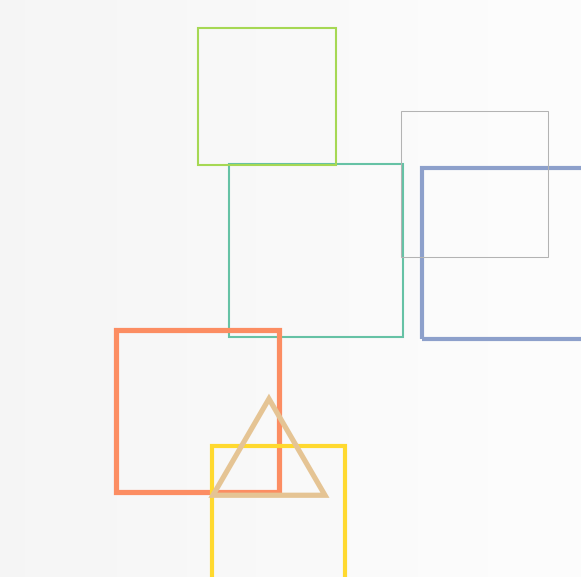[{"shape": "square", "thickness": 1, "radius": 0.75, "center": [0.543, 0.565]}, {"shape": "square", "thickness": 2.5, "radius": 0.7, "center": [0.34, 0.288]}, {"shape": "square", "thickness": 2, "radius": 0.74, "center": [0.873, 0.56]}, {"shape": "square", "thickness": 1, "radius": 0.59, "center": [0.459, 0.832]}, {"shape": "square", "thickness": 2, "radius": 0.57, "center": [0.479, 0.111]}, {"shape": "triangle", "thickness": 2.5, "radius": 0.56, "center": [0.463, 0.197]}, {"shape": "square", "thickness": 0.5, "radius": 0.63, "center": [0.816, 0.681]}]